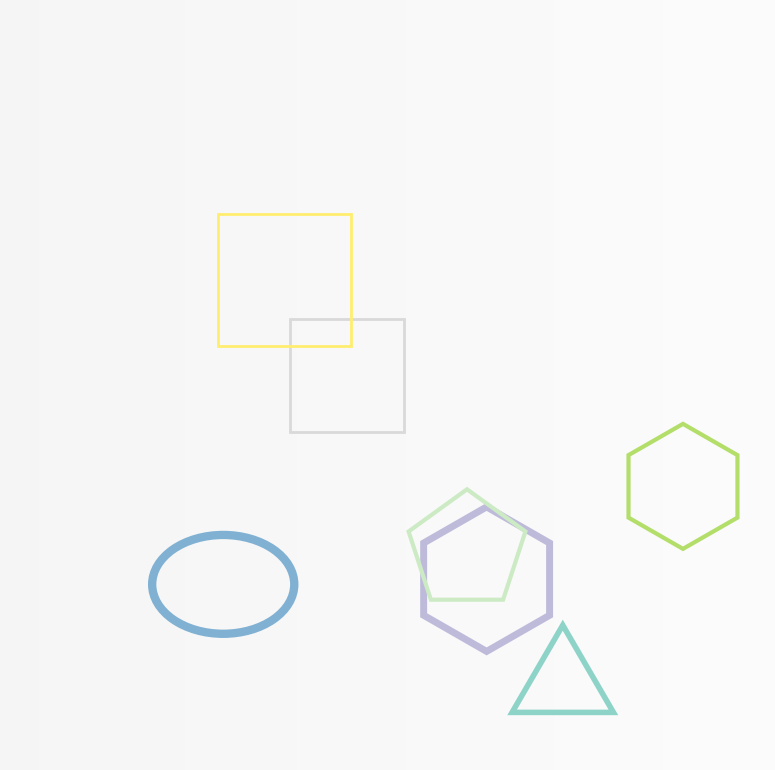[{"shape": "triangle", "thickness": 2, "radius": 0.38, "center": [0.726, 0.113]}, {"shape": "hexagon", "thickness": 2.5, "radius": 0.47, "center": [0.628, 0.248]}, {"shape": "oval", "thickness": 3, "radius": 0.46, "center": [0.288, 0.241]}, {"shape": "hexagon", "thickness": 1.5, "radius": 0.41, "center": [0.881, 0.368]}, {"shape": "square", "thickness": 1, "radius": 0.37, "center": [0.448, 0.512]}, {"shape": "pentagon", "thickness": 1.5, "radius": 0.4, "center": [0.603, 0.285]}, {"shape": "square", "thickness": 1, "radius": 0.43, "center": [0.367, 0.636]}]